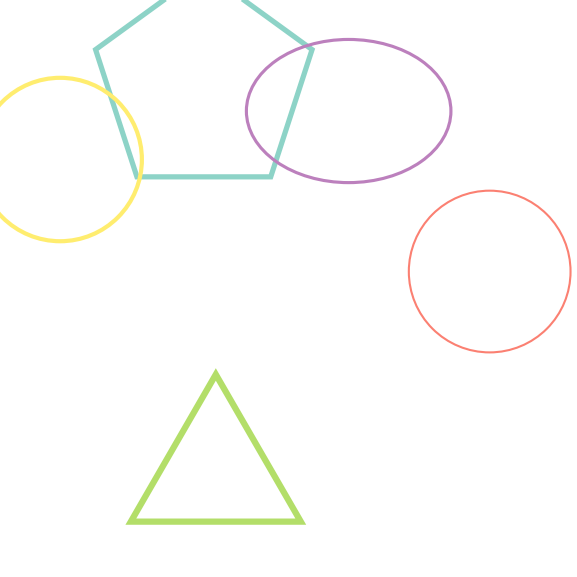[{"shape": "pentagon", "thickness": 2.5, "radius": 0.99, "center": [0.353, 0.852]}, {"shape": "circle", "thickness": 1, "radius": 0.7, "center": [0.848, 0.529]}, {"shape": "triangle", "thickness": 3, "radius": 0.85, "center": [0.374, 0.181]}, {"shape": "oval", "thickness": 1.5, "radius": 0.89, "center": [0.604, 0.807]}, {"shape": "circle", "thickness": 2, "radius": 0.71, "center": [0.104, 0.723]}]